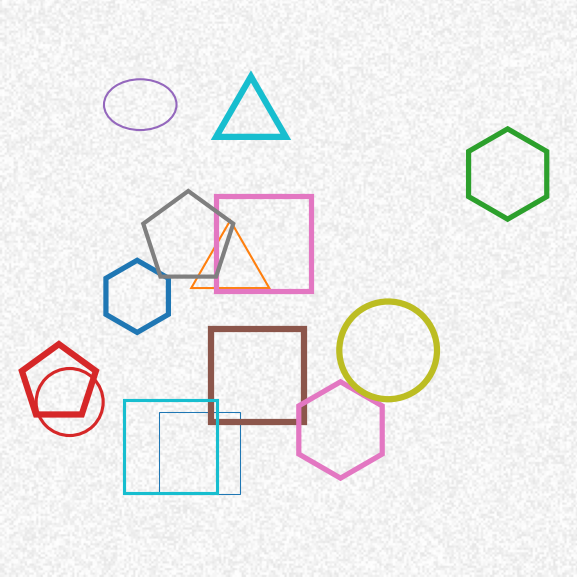[{"shape": "hexagon", "thickness": 2.5, "radius": 0.31, "center": [0.238, 0.486]}, {"shape": "square", "thickness": 0.5, "radius": 0.35, "center": [0.345, 0.215]}, {"shape": "triangle", "thickness": 1, "radius": 0.39, "center": [0.399, 0.539]}, {"shape": "hexagon", "thickness": 2.5, "radius": 0.39, "center": [0.879, 0.698]}, {"shape": "circle", "thickness": 1.5, "radius": 0.29, "center": [0.121, 0.303]}, {"shape": "pentagon", "thickness": 3, "radius": 0.34, "center": [0.102, 0.336]}, {"shape": "oval", "thickness": 1, "radius": 0.31, "center": [0.243, 0.818]}, {"shape": "square", "thickness": 3, "radius": 0.4, "center": [0.446, 0.349]}, {"shape": "square", "thickness": 2.5, "radius": 0.41, "center": [0.456, 0.577]}, {"shape": "hexagon", "thickness": 2.5, "radius": 0.42, "center": [0.59, 0.255]}, {"shape": "pentagon", "thickness": 2, "radius": 0.41, "center": [0.326, 0.586]}, {"shape": "circle", "thickness": 3, "radius": 0.42, "center": [0.672, 0.392]}, {"shape": "triangle", "thickness": 3, "radius": 0.35, "center": [0.435, 0.797]}, {"shape": "square", "thickness": 1.5, "radius": 0.4, "center": [0.295, 0.226]}]